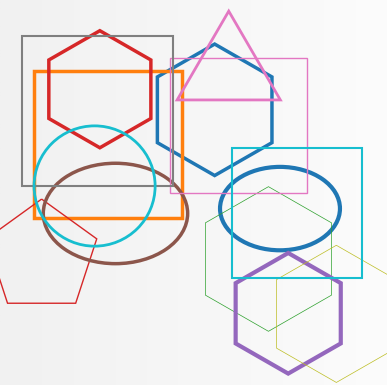[{"shape": "hexagon", "thickness": 2.5, "radius": 0.85, "center": [0.554, 0.715]}, {"shape": "oval", "thickness": 3, "radius": 0.77, "center": [0.723, 0.458]}, {"shape": "square", "thickness": 2.5, "radius": 0.95, "center": [0.279, 0.625]}, {"shape": "hexagon", "thickness": 0.5, "radius": 0.94, "center": [0.693, 0.327]}, {"shape": "hexagon", "thickness": 2.5, "radius": 0.76, "center": [0.258, 0.768]}, {"shape": "pentagon", "thickness": 1, "radius": 0.75, "center": [0.107, 0.333]}, {"shape": "hexagon", "thickness": 3, "radius": 0.78, "center": [0.744, 0.186]}, {"shape": "oval", "thickness": 2.5, "radius": 0.93, "center": [0.298, 0.446]}, {"shape": "square", "thickness": 1, "radius": 0.88, "center": [0.616, 0.674]}, {"shape": "triangle", "thickness": 2, "radius": 0.77, "center": [0.59, 0.817]}, {"shape": "square", "thickness": 1.5, "radius": 0.97, "center": [0.251, 0.712]}, {"shape": "hexagon", "thickness": 0.5, "radius": 0.89, "center": [0.868, 0.185]}, {"shape": "circle", "thickness": 2, "radius": 0.78, "center": [0.244, 0.517]}, {"shape": "square", "thickness": 1.5, "radius": 0.84, "center": [0.767, 0.447]}]